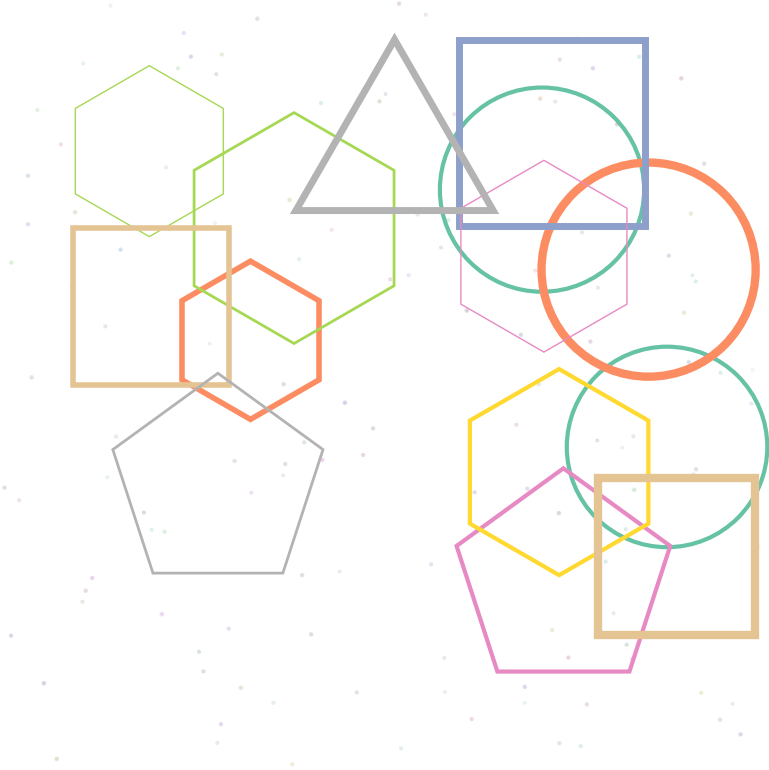[{"shape": "circle", "thickness": 1.5, "radius": 0.65, "center": [0.866, 0.42]}, {"shape": "circle", "thickness": 1.5, "radius": 0.66, "center": [0.704, 0.754]}, {"shape": "circle", "thickness": 3, "radius": 0.7, "center": [0.842, 0.65]}, {"shape": "hexagon", "thickness": 2, "radius": 0.51, "center": [0.325, 0.558]}, {"shape": "square", "thickness": 2.5, "radius": 0.6, "center": [0.717, 0.827]}, {"shape": "hexagon", "thickness": 0.5, "radius": 0.62, "center": [0.706, 0.667]}, {"shape": "pentagon", "thickness": 1.5, "radius": 0.73, "center": [0.732, 0.246]}, {"shape": "hexagon", "thickness": 0.5, "radius": 0.55, "center": [0.194, 0.804]}, {"shape": "hexagon", "thickness": 1, "radius": 0.75, "center": [0.382, 0.704]}, {"shape": "hexagon", "thickness": 1.5, "radius": 0.67, "center": [0.726, 0.387]}, {"shape": "square", "thickness": 2, "radius": 0.51, "center": [0.196, 0.602]}, {"shape": "square", "thickness": 3, "radius": 0.51, "center": [0.878, 0.277]}, {"shape": "triangle", "thickness": 2.5, "radius": 0.74, "center": [0.512, 0.801]}, {"shape": "pentagon", "thickness": 1, "radius": 0.72, "center": [0.283, 0.372]}]